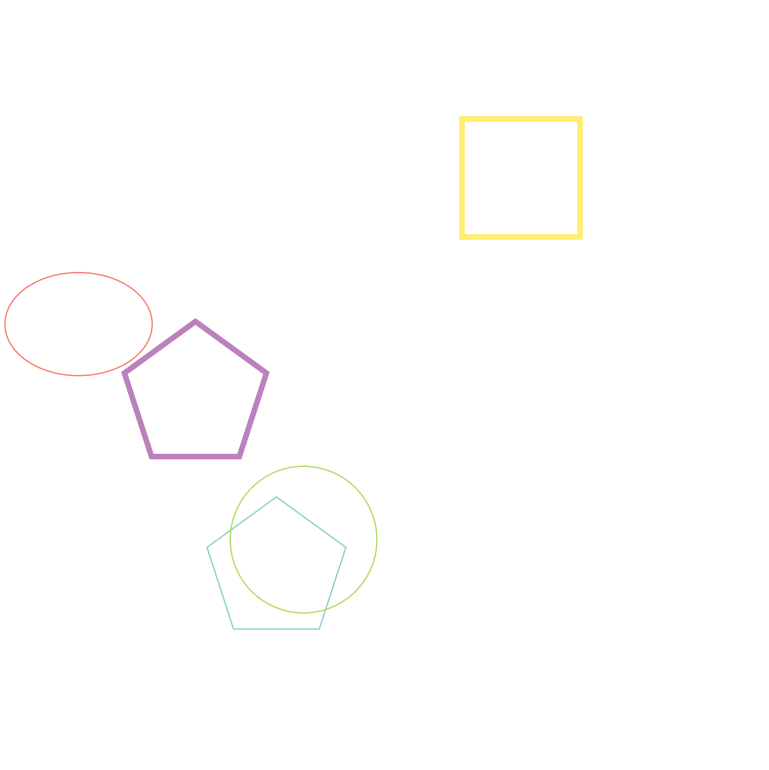[{"shape": "pentagon", "thickness": 0.5, "radius": 0.47, "center": [0.359, 0.26]}, {"shape": "oval", "thickness": 0.5, "radius": 0.48, "center": [0.102, 0.579]}, {"shape": "circle", "thickness": 0.5, "radius": 0.48, "center": [0.394, 0.299]}, {"shape": "pentagon", "thickness": 2, "radius": 0.48, "center": [0.254, 0.486]}, {"shape": "square", "thickness": 2, "radius": 0.38, "center": [0.677, 0.769]}]